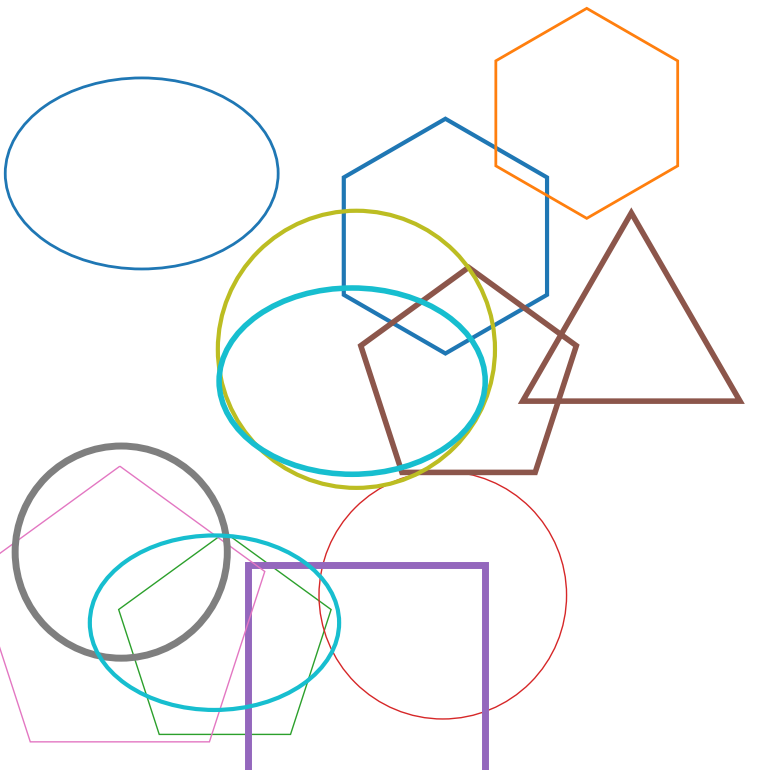[{"shape": "hexagon", "thickness": 1.5, "radius": 0.76, "center": [0.578, 0.693]}, {"shape": "oval", "thickness": 1, "radius": 0.89, "center": [0.184, 0.775]}, {"shape": "hexagon", "thickness": 1, "radius": 0.68, "center": [0.762, 0.853]}, {"shape": "pentagon", "thickness": 0.5, "radius": 0.73, "center": [0.292, 0.164]}, {"shape": "circle", "thickness": 0.5, "radius": 0.8, "center": [0.575, 0.227]}, {"shape": "square", "thickness": 2.5, "radius": 0.77, "center": [0.476, 0.112]}, {"shape": "triangle", "thickness": 2, "radius": 0.81, "center": [0.82, 0.561]}, {"shape": "pentagon", "thickness": 2, "radius": 0.74, "center": [0.609, 0.506]}, {"shape": "pentagon", "thickness": 0.5, "radius": 0.99, "center": [0.156, 0.197]}, {"shape": "circle", "thickness": 2.5, "radius": 0.69, "center": [0.157, 0.283]}, {"shape": "circle", "thickness": 1.5, "radius": 0.9, "center": [0.463, 0.546]}, {"shape": "oval", "thickness": 2, "radius": 0.86, "center": [0.457, 0.505]}, {"shape": "oval", "thickness": 1.5, "radius": 0.81, "center": [0.279, 0.191]}]